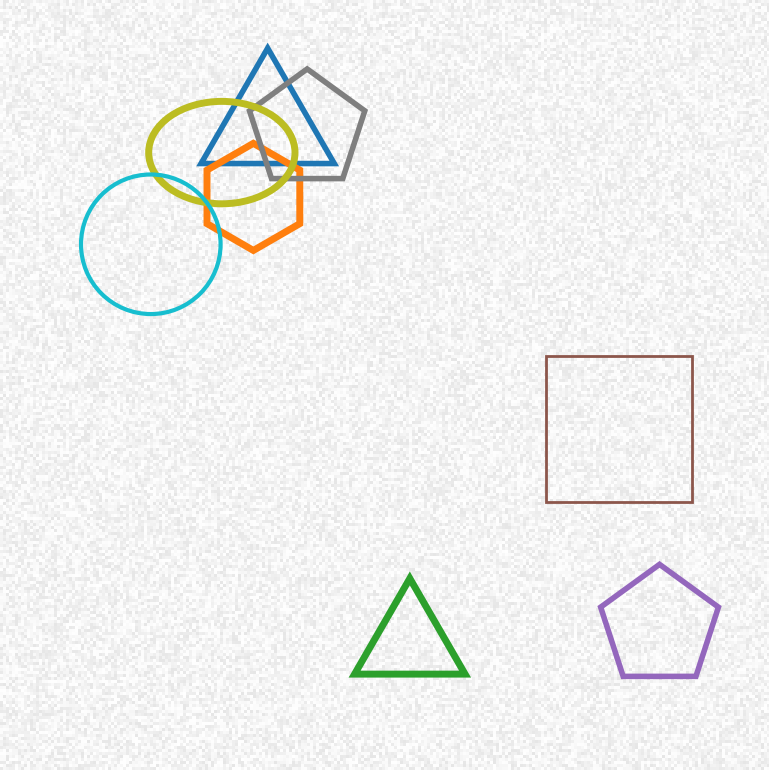[{"shape": "triangle", "thickness": 2, "radius": 0.5, "center": [0.348, 0.838]}, {"shape": "hexagon", "thickness": 2.5, "radius": 0.35, "center": [0.329, 0.744]}, {"shape": "triangle", "thickness": 2.5, "radius": 0.41, "center": [0.532, 0.166]}, {"shape": "pentagon", "thickness": 2, "radius": 0.4, "center": [0.857, 0.187]}, {"shape": "square", "thickness": 1, "radius": 0.47, "center": [0.804, 0.443]}, {"shape": "pentagon", "thickness": 2, "radius": 0.39, "center": [0.399, 0.832]}, {"shape": "oval", "thickness": 2.5, "radius": 0.48, "center": [0.288, 0.802]}, {"shape": "circle", "thickness": 1.5, "radius": 0.45, "center": [0.196, 0.683]}]